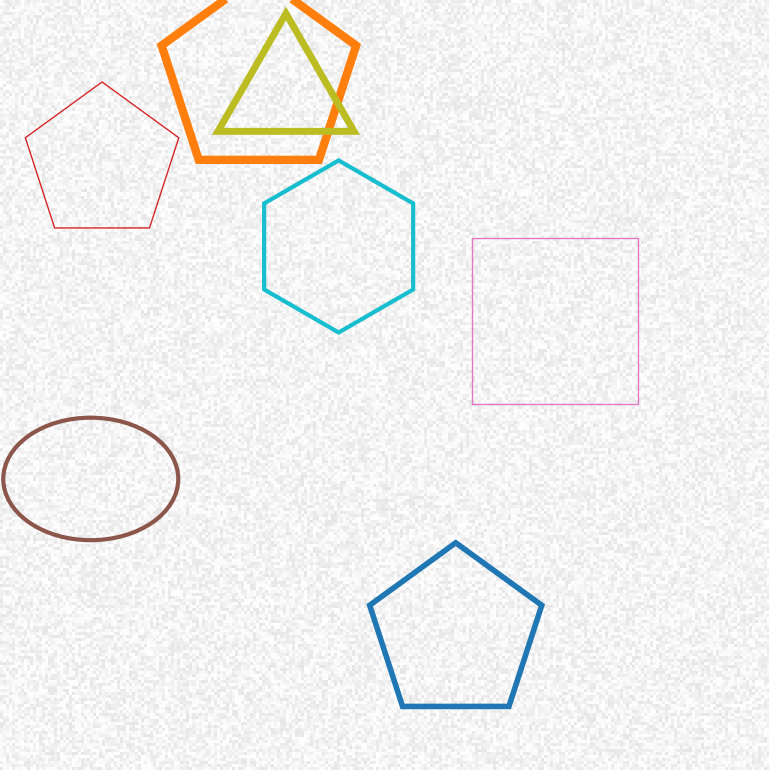[{"shape": "pentagon", "thickness": 2, "radius": 0.59, "center": [0.592, 0.178]}, {"shape": "pentagon", "thickness": 3, "radius": 0.66, "center": [0.336, 0.9]}, {"shape": "pentagon", "thickness": 0.5, "radius": 0.52, "center": [0.133, 0.789]}, {"shape": "oval", "thickness": 1.5, "radius": 0.57, "center": [0.118, 0.378]}, {"shape": "square", "thickness": 0.5, "radius": 0.54, "center": [0.72, 0.584]}, {"shape": "triangle", "thickness": 2.5, "radius": 0.51, "center": [0.371, 0.88]}, {"shape": "hexagon", "thickness": 1.5, "radius": 0.56, "center": [0.44, 0.68]}]